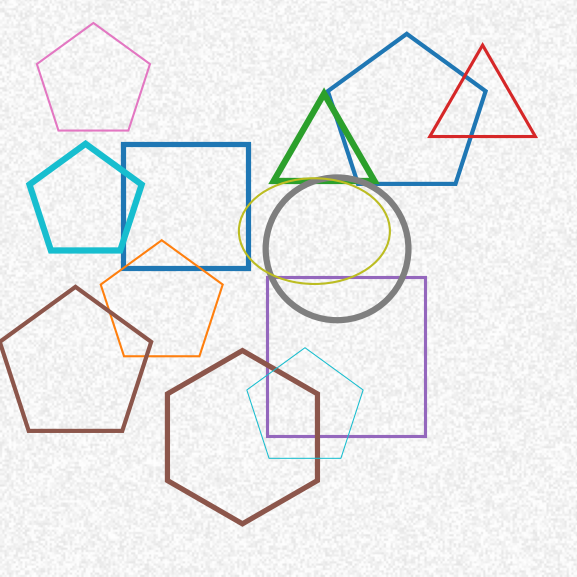[{"shape": "pentagon", "thickness": 2, "radius": 0.72, "center": [0.704, 0.797]}, {"shape": "square", "thickness": 2.5, "radius": 0.54, "center": [0.321, 0.642]}, {"shape": "pentagon", "thickness": 1, "radius": 0.56, "center": [0.28, 0.472]}, {"shape": "triangle", "thickness": 3, "radius": 0.5, "center": [0.561, 0.736]}, {"shape": "triangle", "thickness": 1.5, "radius": 0.53, "center": [0.836, 0.815]}, {"shape": "square", "thickness": 1.5, "radius": 0.68, "center": [0.6, 0.382]}, {"shape": "hexagon", "thickness": 2.5, "radius": 0.75, "center": [0.42, 0.242]}, {"shape": "pentagon", "thickness": 2, "radius": 0.69, "center": [0.131, 0.365]}, {"shape": "pentagon", "thickness": 1, "radius": 0.51, "center": [0.162, 0.856]}, {"shape": "circle", "thickness": 3, "radius": 0.62, "center": [0.584, 0.568]}, {"shape": "oval", "thickness": 1, "radius": 0.65, "center": [0.544, 0.599]}, {"shape": "pentagon", "thickness": 0.5, "radius": 0.53, "center": [0.528, 0.291]}, {"shape": "pentagon", "thickness": 3, "radius": 0.51, "center": [0.148, 0.648]}]